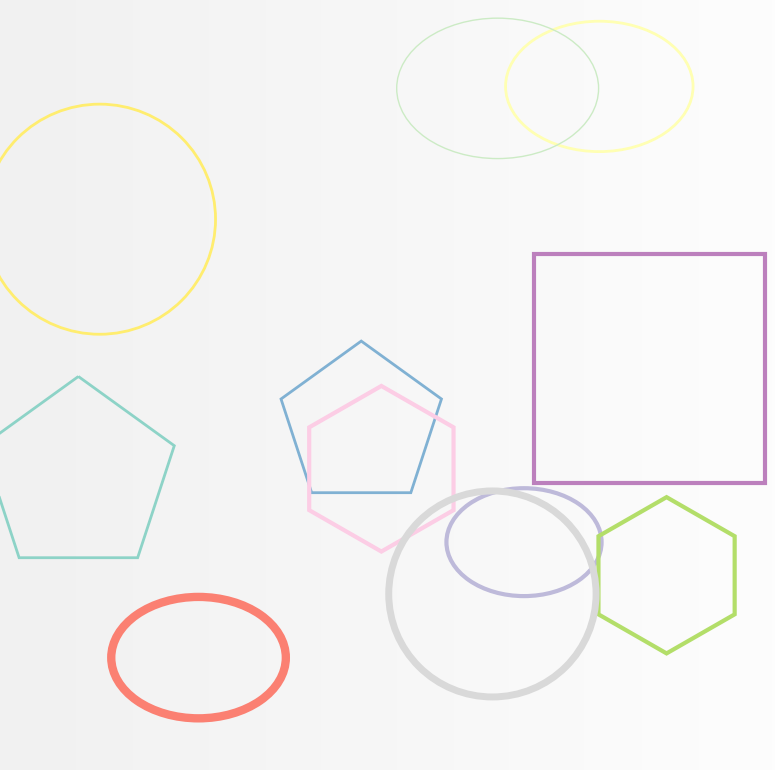[{"shape": "pentagon", "thickness": 1, "radius": 0.65, "center": [0.101, 0.381]}, {"shape": "oval", "thickness": 1, "radius": 0.6, "center": [0.773, 0.888]}, {"shape": "oval", "thickness": 1.5, "radius": 0.5, "center": [0.676, 0.296]}, {"shape": "oval", "thickness": 3, "radius": 0.56, "center": [0.256, 0.146]}, {"shape": "pentagon", "thickness": 1, "radius": 0.54, "center": [0.466, 0.448]}, {"shape": "hexagon", "thickness": 1.5, "radius": 0.51, "center": [0.86, 0.253]}, {"shape": "hexagon", "thickness": 1.5, "radius": 0.54, "center": [0.492, 0.391]}, {"shape": "circle", "thickness": 2.5, "radius": 0.67, "center": [0.635, 0.229]}, {"shape": "square", "thickness": 1.5, "radius": 0.74, "center": [0.838, 0.521]}, {"shape": "oval", "thickness": 0.5, "radius": 0.65, "center": [0.642, 0.885]}, {"shape": "circle", "thickness": 1, "radius": 0.75, "center": [0.129, 0.715]}]